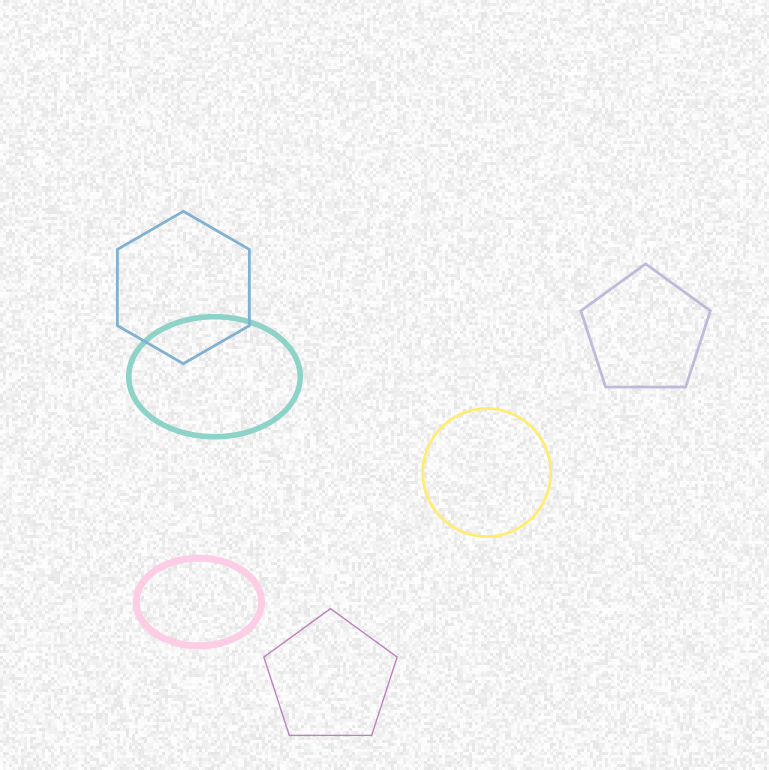[{"shape": "oval", "thickness": 2, "radius": 0.56, "center": [0.279, 0.511]}, {"shape": "pentagon", "thickness": 1, "radius": 0.44, "center": [0.838, 0.569]}, {"shape": "hexagon", "thickness": 1, "radius": 0.49, "center": [0.238, 0.627]}, {"shape": "oval", "thickness": 2.5, "radius": 0.41, "center": [0.258, 0.218]}, {"shape": "pentagon", "thickness": 0.5, "radius": 0.46, "center": [0.429, 0.119]}, {"shape": "circle", "thickness": 1, "radius": 0.42, "center": [0.632, 0.386]}]